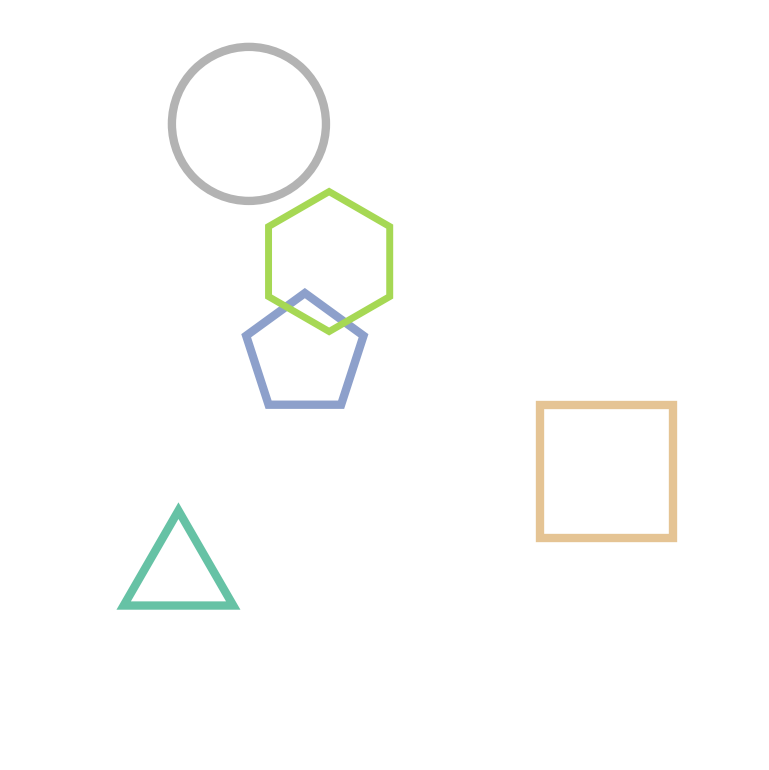[{"shape": "triangle", "thickness": 3, "radius": 0.41, "center": [0.232, 0.255]}, {"shape": "pentagon", "thickness": 3, "radius": 0.4, "center": [0.396, 0.539]}, {"shape": "hexagon", "thickness": 2.5, "radius": 0.45, "center": [0.427, 0.66]}, {"shape": "square", "thickness": 3, "radius": 0.43, "center": [0.788, 0.387]}, {"shape": "circle", "thickness": 3, "radius": 0.5, "center": [0.323, 0.839]}]